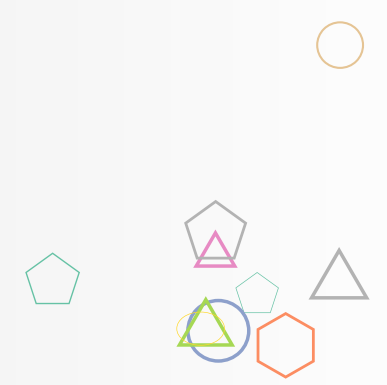[{"shape": "pentagon", "thickness": 0.5, "radius": 0.29, "center": [0.664, 0.234]}, {"shape": "pentagon", "thickness": 1, "radius": 0.36, "center": [0.136, 0.27]}, {"shape": "hexagon", "thickness": 2, "radius": 0.41, "center": [0.737, 0.103]}, {"shape": "circle", "thickness": 2.5, "radius": 0.39, "center": [0.563, 0.141]}, {"shape": "triangle", "thickness": 2.5, "radius": 0.29, "center": [0.556, 0.338]}, {"shape": "triangle", "thickness": 2.5, "radius": 0.39, "center": [0.531, 0.143]}, {"shape": "oval", "thickness": 0.5, "radius": 0.31, "center": [0.518, 0.146]}, {"shape": "circle", "thickness": 1.5, "radius": 0.3, "center": [0.878, 0.883]}, {"shape": "pentagon", "thickness": 2, "radius": 0.41, "center": [0.557, 0.395]}, {"shape": "triangle", "thickness": 2.5, "radius": 0.41, "center": [0.875, 0.267]}]